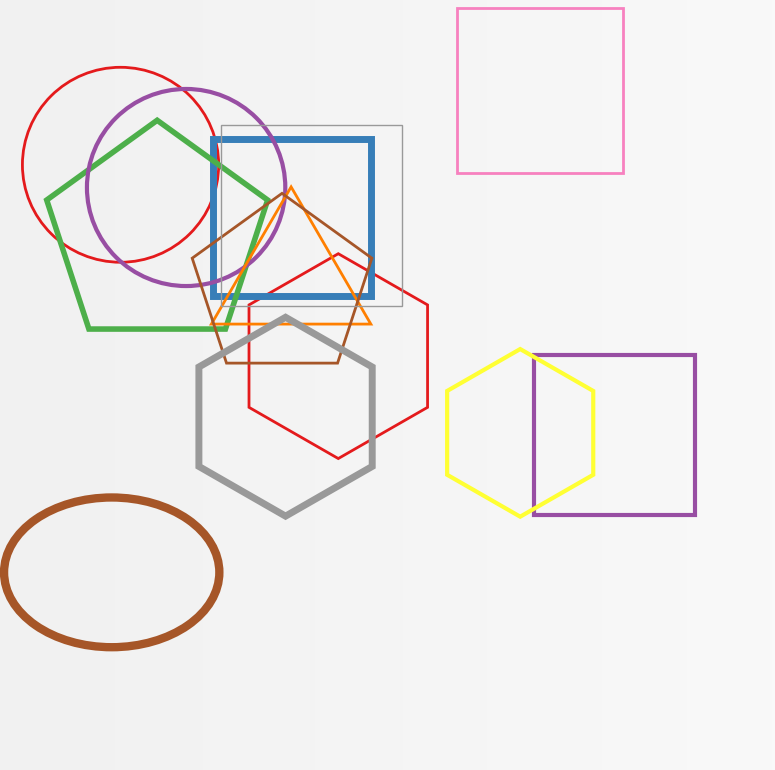[{"shape": "hexagon", "thickness": 1, "radius": 0.67, "center": [0.436, 0.538]}, {"shape": "circle", "thickness": 1, "radius": 0.63, "center": [0.156, 0.786]}, {"shape": "square", "thickness": 2.5, "radius": 0.51, "center": [0.377, 0.718]}, {"shape": "pentagon", "thickness": 2, "radius": 0.75, "center": [0.203, 0.694]}, {"shape": "circle", "thickness": 1.5, "radius": 0.64, "center": [0.24, 0.756]}, {"shape": "square", "thickness": 1.5, "radius": 0.52, "center": [0.793, 0.435]}, {"shape": "triangle", "thickness": 1, "radius": 0.59, "center": [0.376, 0.639]}, {"shape": "hexagon", "thickness": 1.5, "radius": 0.54, "center": [0.671, 0.438]}, {"shape": "oval", "thickness": 3, "radius": 0.69, "center": [0.144, 0.257]}, {"shape": "pentagon", "thickness": 1, "radius": 0.61, "center": [0.364, 0.627]}, {"shape": "square", "thickness": 1, "radius": 0.54, "center": [0.697, 0.882]}, {"shape": "hexagon", "thickness": 2.5, "radius": 0.65, "center": [0.368, 0.459]}, {"shape": "square", "thickness": 0.5, "radius": 0.59, "center": [0.402, 0.72]}]